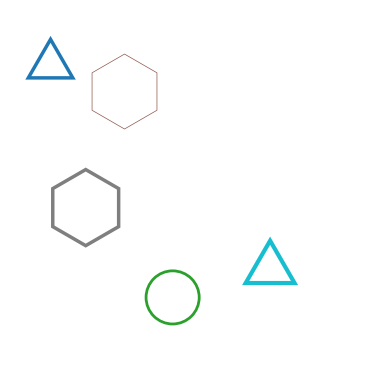[{"shape": "triangle", "thickness": 2.5, "radius": 0.33, "center": [0.131, 0.831]}, {"shape": "circle", "thickness": 2, "radius": 0.35, "center": [0.448, 0.227]}, {"shape": "hexagon", "thickness": 0.5, "radius": 0.49, "center": [0.323, 0.762]}, {"shape": "hexagon", "thickness": 2.5, "radius": 0.49, "center": [0.223, 0.461]}, {"shape": "triangle", "thickness": 3, "radius": 0.37, "center": [0.702, 0.302]}]